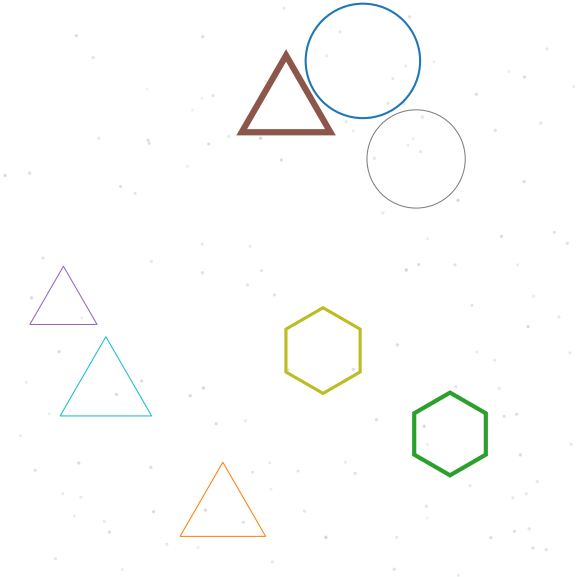[{"shape": "circle", "thickness": 1, "radius": 0.5, "center": [0.628, 0.894]}, {"shape": "triangle", "thickness": 0.5, "radius": 0.43, "center": [0.386, 0.113]}, {"shape": "hexagon", "thickness": 2, "radius": 0.36, "center": [0.779, 0.248]}, {"shape": "triangle", "thickness": 0.5, "radius": 0.34, "center": [0.11, 0.471]}, {"shape": "triangle", "thickness": 3, "radius": 0.44, "center": [0.495, 0.814]}, {"shape": "circle", "thickness": 0.5, "radius": 0.43, "center": [0.721, 0.724]}, {"shape": "hexagon", "thickness": 1.5, "radius": 0.37, "center": [0.559, 0.392]}, {"shape": "triangle", "thickness": 0.5, "radius": 0.46, "center": [0.183, 0.325]}]